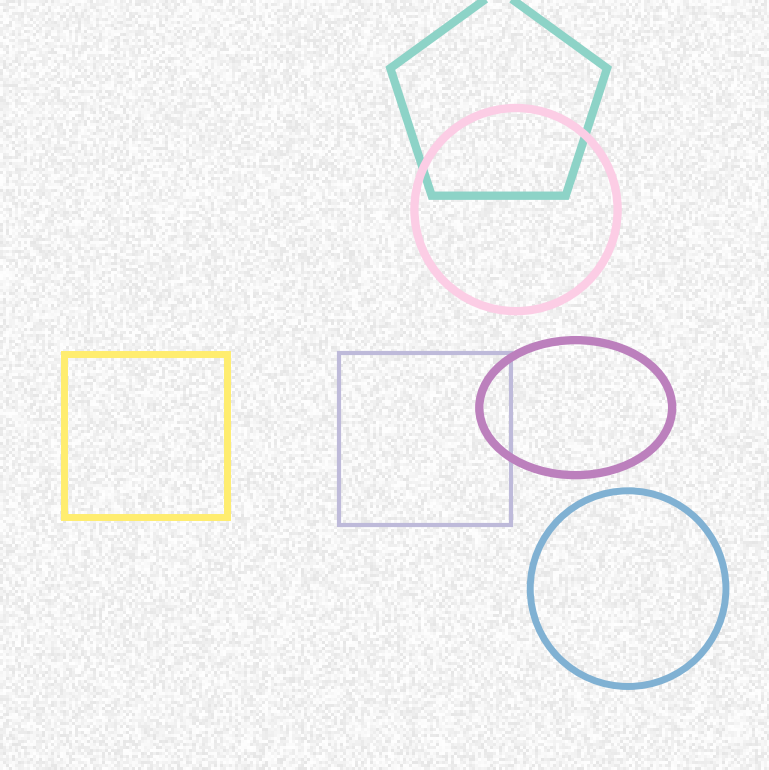[{"shape": "pentagon", "thickness": 3, "radius": 0.74, "center": [0.648, 0.866]}, {"shape": "square", "thickness": 1.5, "radius": 0.56, "center": [0.552, 0.43]}, {"shape": "circle", "thickness": 2.5, "radius": 0.64, "center": [0.816, 0.236]}, {"shape": "circle", "thickness": 3, "radius": 0.66, "center": [0.67, 0.728]}, {"shape": "oval", "thickness": 3, "radius": 0.63, "center": [0.748, 0.471]}, {"shape": "square", "thickness": 2.5, "radius": 0.53, "center": [0.19, 0.435]}]